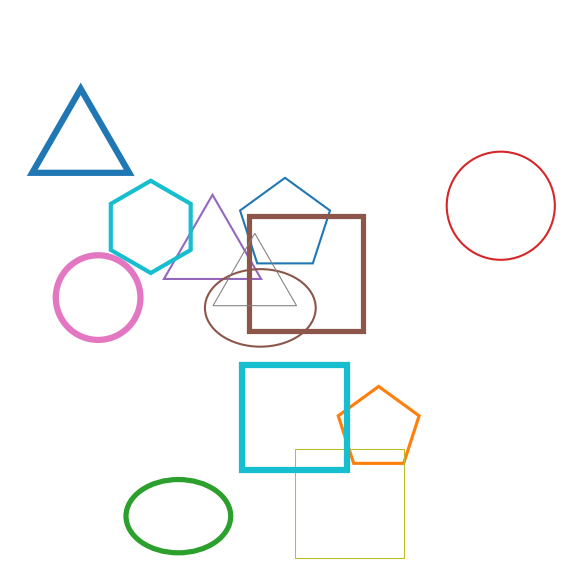[{"shape": "triangle", "thickness": 3, "radius": 0.48, "center": [0.14, 0.748]}, {"shape": "pentagon", "thickness": 1, "radius": 0.41, "center": [0.494, 0.609]}, {"shape": "pentagon", "thickness": 1.5, "radius": 0.37, "center": [0.656, 0.256]}, {"shape": "oval", "thickness": 2.5, "radius": 0.45, "center": [0.309, 0.105]}, {"shape": "circle", "thickness": 1, "radius": 0.47, "center": [0.867, 0.643]}, {"shape": "triangle", "thickness": 1, "radius": 0.49, "center": [0.368, 0.565]}, {"shape": "oval", "thickness": 1, "radius": 0.48, "center": [0.451, 0.466]}, {"shape": "square", "thickness": 2.5, "radius": 0.49, "center": [0.53, 0.525]}, {"shape": "circle", "thickness": 3, "radius": 0.37, "center": [0.17, 0.484]}, {"shape": "triangle", "thickness": 0.5, "radius": 0.42, "center": [0.441, 0.512]}, {"shape": "square", "thickness": 0.5, "radius": 0.47, "center": [0.605, 0.128]}, {"shape": "hexagon", "thickness": 2, "radius": 0.4, "center": [0.261, 0.606]}, {"shape": "square", "thickness": 3, "radius": 0.46, "center": [0.51, 0.276]}]